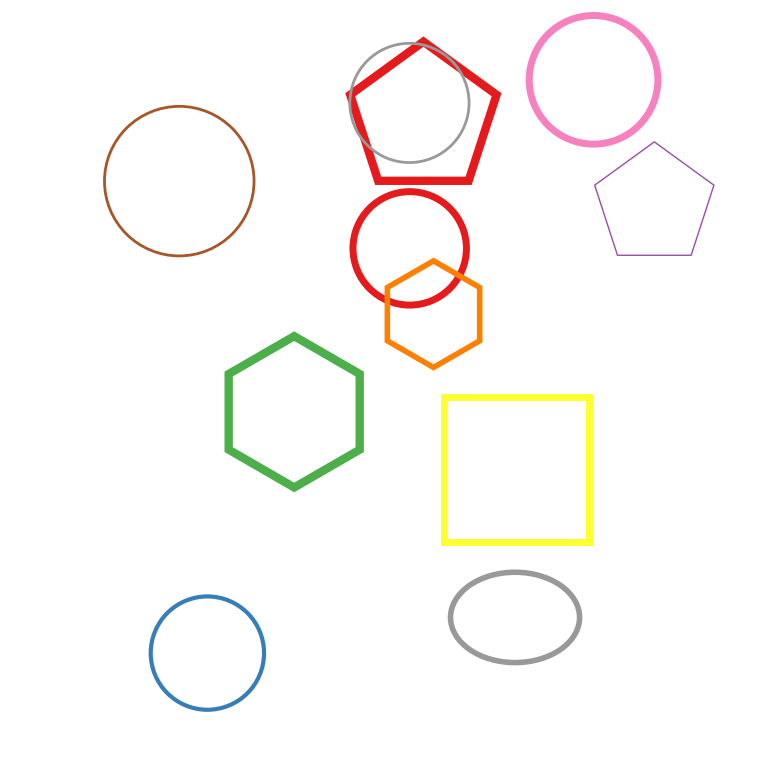[{"shape": "pentagon", "thickness": 3, "radius": 0.5, "center": [0.55, 0.846]}, {"shape": "circle", "thickness": 2.5, "radius": 0.37, "center": [0.532, 0.677]}, {"shape": "circle", "thickness": 1.5, "radius": 0.37, "center": [0.269, 0.152]}, {"shape": "hexagon", "thickness": 3, "radius": 0.49, "center": [0.382, 0.465]}, {"shape": "pentagon", "thickness": 0.5, "radius": 0.41, "center": [0.85, 0.734]}, {"shape": "hexagon", "thickness": 2, "radius": 0.35, "center": [0.563, 0.592]}, {"shape": "square", "thickness": 2.5, "radius": 0.47, "center": [0.671, 0.39]}, {"shape": "circle", "thickness": 1, "radius": 0.49, "center": [0.233, 0.765]}, {"shape": "circle", "thickness": 2.5, "radius": 0.42, "center": [0.771, 0.896]}, {"shape": "oval", "thickness": 2, "radius": 0.42, "center": [0.669, 0.198]}, {"shape": "circle", "thickness": 1, "radius": 0.39, "center": [0.532, 0.866]}]